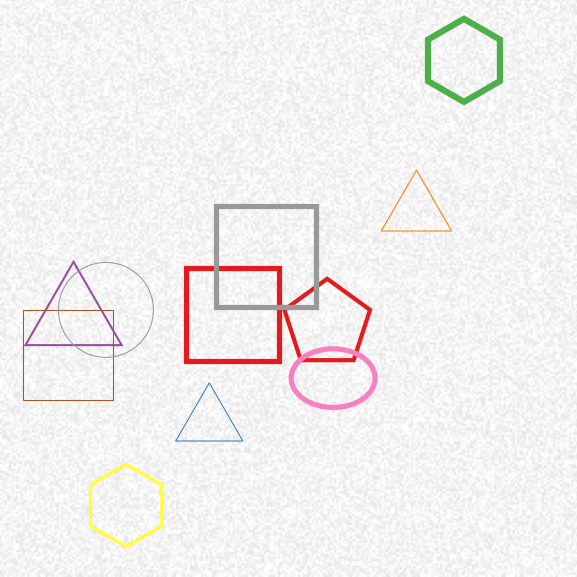[{"shape": "pentagon", "thickness": 2, "radius": 0.39, "center": [0.567, 0.439]}, {"shape": "square", "thickness": 2.5, "radius": 0.4, "center": [0.402, 0.454]}, {"shape": "triangle", "thickness": 0.5, "radius": 0.34, "center": [0.362, 0.269]}, {"shape": "hexagon", "thickness": 3, "radius": 0.36, "center": [0.803, 0.895]}, {"shape": "triangle", "thickness": 1, "radius": 0.48, "center": [0.127, 0.45]}, {"shape": "triangle", "thickness": 0.5, "radius": 0.35, "center": [0.721, 0.634]}, {"shape": "hexagon", "thickness": 1.5, "radius": 0.36, "center": [0.219, 0.124]}, {"shape": "square", "thickness": 0.5, "radius": 0.39, "center": [0.119, 0.384]}, {"shape": "oval", "thickness": 2.5, "radius": 0.36, "center": [0.577, 0.344]}, {"shape": "square", "thickness": 2.5, "radius": 0.44, "center": [0.461, 0.555]}, {"shape": "circle", "thickness": 0.5, "radius": 0.41, "center": [0.183, 0.463]}]